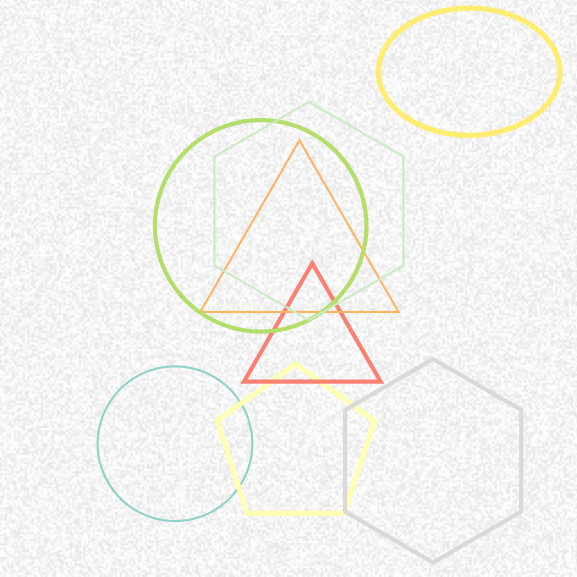[{"shape": "circle", "thickness": 1, "radius": 0.67, "center": [0.303, 0.231]}, {"shape": "pentagon", "thickness": 2.5, "radius": 0.72, "center": [0.512, 0.226]}, {"shape": "triangle", "thickness": 2, "radius": 0.68, "center": [0.541, 0.407]}, {"shape": "triangle", "thickness": 1, "radius": 0.99, "center": [0.519, 0.558]}, {"shape": "circle", "thickness": 2, "radius": 0.92, "center": [0.451, 0.608]}, {"shape": "hexagon", "thickness": 2, "radius": 0.88, "center": [0.75, 0.201]}, {"shape": "hexagon", "thickness": 1, "radius": 0.94, "center": [0.535, 0.634]}, {"shape": "oval", "thickness": 2.5, "radius": 0.79, "center": [0.812, 0.875]}]